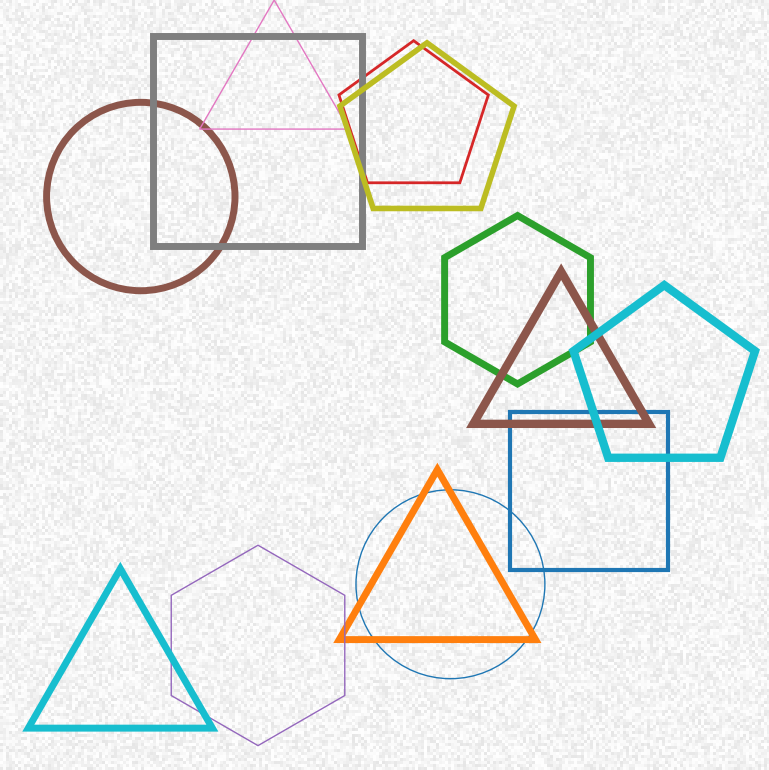[{"shape": "square", "thickness": 1.5, "radius": 0.51, "center": [0.765, 0.362]}, {"shape": "circle", "thickness": 0.5, "radius": 0.61, "center": [0.585, 0.241]}, {"shape": "triangle", "thickness": 2.5, "radius": 0.74, "center": [0.568, 0.243]}, {"shape": "hexagon", "thickness": 2.5, "radius": 0.55, "center": [0.672, 0.611]}, {"shape": "pentagon", "thickness": 1, "radius": 0.51, "center": [0.537, 0.845]}, {"shape": "hexagon", "thickness": 0.5, "radius": 0.65, "center": [0.335, 0.162]}, {"shape": "circle", "thickness": 2.5, "radius": 0.61, "center": [0.183, 0.745]}, {"shape": "triangle", "thickness": 3, "radius": 0.66, "center": [0.729, 0.515]}, {"shape": "triangle", "thickness": 0.5, "radius": 0.56, "center": [0.356, 0.888]}, {"shape": "square", "thickness": 2.5, "radius": 0.68, "center": [0.334, 0.817]}, {"shape": "pentagon", "thickness": 2, "radius": 0.59, "center": [0.555, 0.825]}, {"shape": "pentagon", "thickness": 3, "radius": 0.62, "center": [0.863, 0.506]}, {"shape": "triangle", "thickness": 2.5, "radius": 0.69, "center": [0.156, 0.123]}]